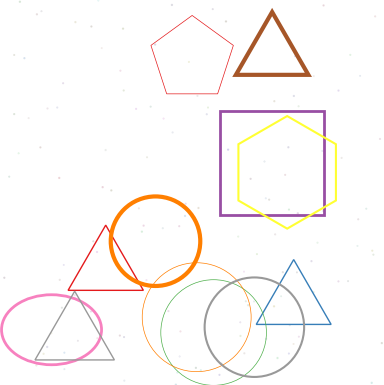[{"shape": "triangle", "thickness": 1, "radius": 0.56, "center": [0.275, 0.302]}, {"shape": "pentagon", "thickness": 0.5, "radius": 0.56, "center": [0.499, 0.847]}, {"shape": "triangle", "thickness": 1, "radius": 0.56, "center": [0.763, 0.213]}, {"shape": "circle", "thickness": 0.5, "radius": 0.69, "center": [0.555, 0.136]}, {"shape": "square", "thickness": 2, "radius": 0.67, "center": [0.707, 0.577]}, {"shape": "circle", "thickness": 3, "radius": 0.58, "center": [0.404, 0.373]}, {"shape": "circle", "thickness": 0.5, "radius": 0.71, "center": [0.511, 0.176]}, {"shape": "hexagon", "thickness": 1.5, "radius": 0.73, "center": [0.746, 0.552]}, {"shape": "triangle", "thickness": 3, "radius": 0.54, "center": [0.707, 0.86]}, {"shape": "oval", "thickness": 2, "radius": 0.65, "center": [0.134, 0.144]}, {"shape": "triangle", "thickness": 1, "radius": 0.6, "center": [0.194, 0.125]}, {"shape": "circle", "thickness": 1.5, "radius": 0.65, "center": [0.661, 0.15]}]